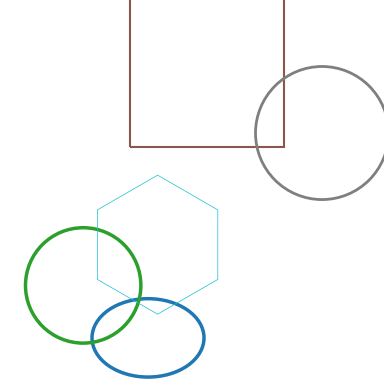[{"shape": "oval", "thickness": 2.5, "radius": 0.73, "center": [0.384, 0.122]}, {"shape": "circle", "thickness": 2.5, "radius": 0.75, "center": [0.216, 0.259]}, {"shape": "square", "thickness": 1.5, "radius": 1.0, "center": [0.537, 0.818]}, {"shape": "circle", "thickness": 2, "radius": 0.86, "center": [0.836, 0.654]}, {"shape": "hexagon", "thickness": 0.5, "radius": 0.9, "center": [0.409, 0.365]}]